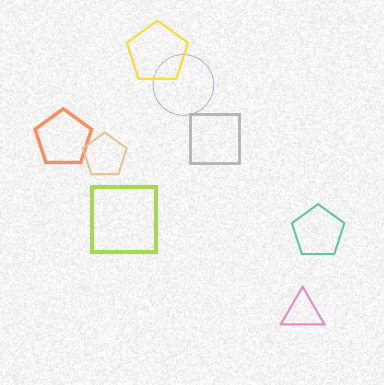[{"shape": "pentagon", "thickness": 1.5, "radius": 0.36, "center": [0.826, 0.398]}, {"shape": "pentagon", "thickness": 2.5, "radius": 0.39, "center": [0.164, 0.64]}, {"shape": "circle", "thickness": 0.5, "radius": 0.39, "center": [0.476, 0.78]}, {"shape": "triangle", "thickness": 1.5, "radius": 0.33, "center": [0.786, 0.19]}, {"shape": "square", "thickness": 3, "radius": 0.42, "center": [0.322, 0.43]}, {"shape": "pentagon", "thickness": 1.5, "radius": 0.42, "center": [0.409, 0.863]}, {"shape": "pentagon", "thickness": 1.5, "radius": 0.3, "center": [0.272, 0.596]}, {"shape": "square", "thickness": 2, "radius": 0.32, "center": [0.557, 0.641]}]